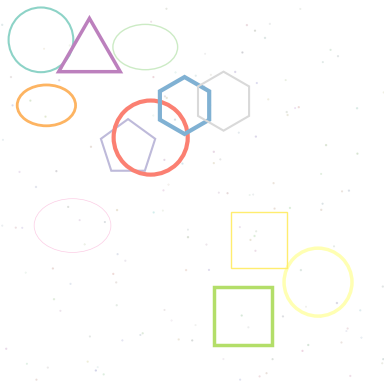[{"shape": "circle", "thickness": 1.5, "radius": 0.42, "center": [0.106, 0.897]}, {"shape": "circle", "thickness": 2.5, "radius": 0.44, "center": [0.826, 0.267]}, {"shape": "pentagon", "thickness": 1.5, "radius": 0.37, "center": [0.333, 0.617]}, {"shape": "circle", "thickness": 3, "radius": 0.48, "center": [0.391, 0.643]}, {"shape": "hexagon", "thickness": 3, "radius": 0.37, "center": [0.479, 0.726]}, {"shape": "oval", "thickness": 2, "radius": 0.38, "center": [0.12, 0.726]}, {"shape": "square", "thickness": 2.5, "radius": 0.38, "center": [0.632, 0.179]}, {"shape": "oval", "thickness": 0.5, "radius": 0.5, "center": [0.188, 0.414]}, {"shape": "hexagon", "thickness": 1.5, "radius": 0.38, "center": [0.581, 0.737]}, {"shape": "triangle", "thickness": 2.5, "radius": 0.46, "center": [0.232, 0.86]}, {"shape": "oval", "thickness": 1, "radius": 0.42, "center": [0.377, 0.878]}, {"shape": "square", "thickness": 1, "radius": 0.36, "center": [0.672, 0.377]}]